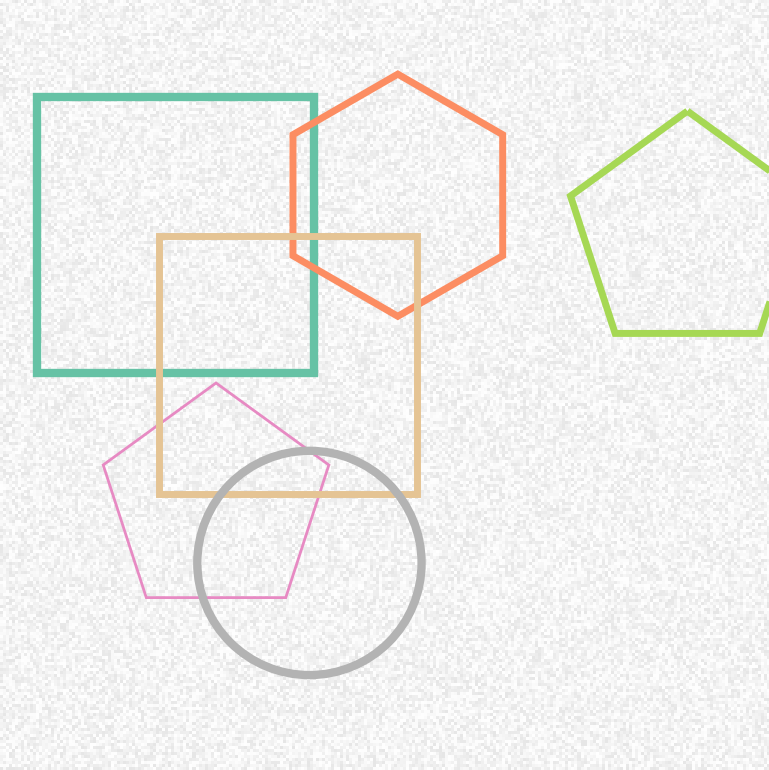[{"shape": "square", "thickness": 3, "radius": 0.9, "center": [0.228, 0.695]}, {"shape": "hexagon", "thickness": 2.5, "radius": 0.79, "center": [0.517, 0.746]}, {"shape": "pentagon", "thickness": 1, "radius": 0.77, "center": [0.281, 0.349]}, {"shape": "pentagon", "thickness": 2.5, "radius": 0.8, "center": [0.893, 0.696]}, {"shape": "square", "thickness": 2.5, "radius": 0.84, "center": [0.374, 0.526]}, {"shape": "circle", "thickness": 3, "radius": 0.73, "center": [0.402, 0.269]}]